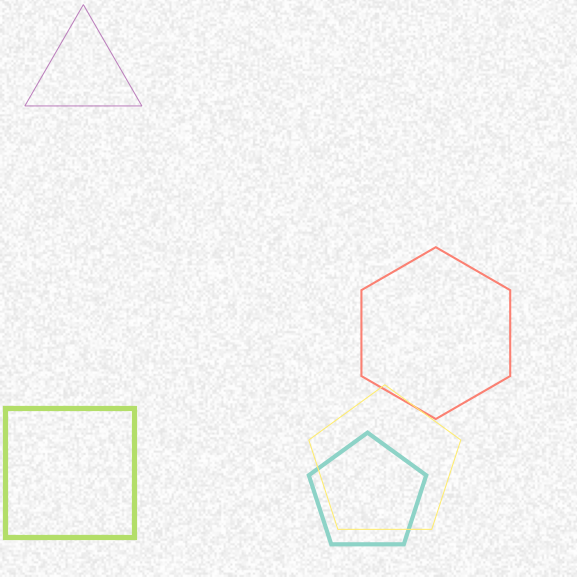[{"shape": "pentagon", "thickness": 2, "radius": 0.53, "center": [0.636, 0.143]}, {"shape": "hexagon", "thickness": 1, "radius": 0.74, "center": [0.755, 0.422]}, {"shape": "square", "thickness": 2.5, "radius": 0.56, "center": [0.121, 0.181]}, {"shape": "triangle", "thickness": 0.5, "radius": 0.58, "center": [0.144, 0.874]}, {"shape": "pentagon", "thickness": 0.5, "radius": 0.69, "center": [0.666, 0.194]}]